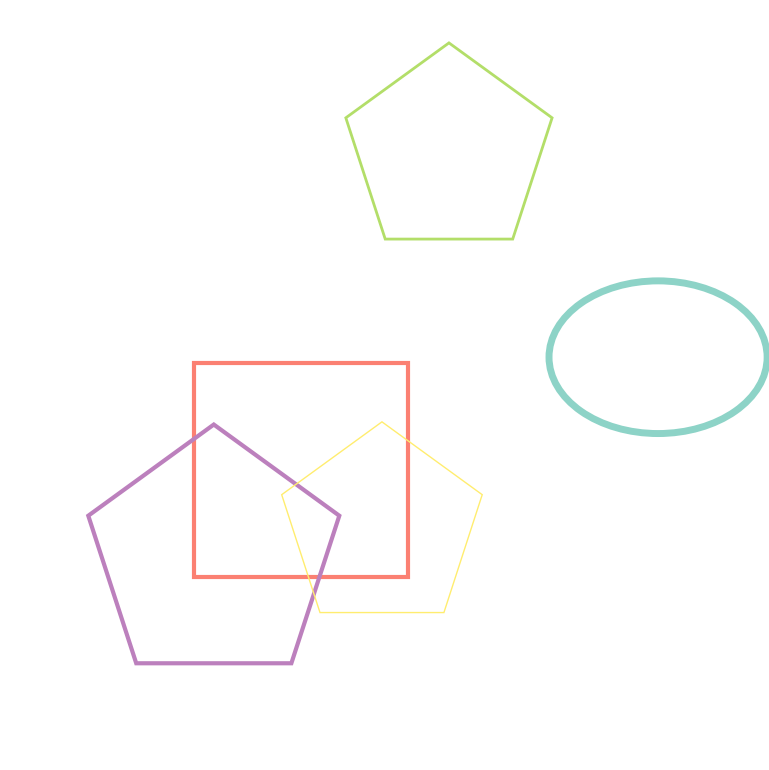[{"shape": "oval", "thickness": 2.5, "radius": 0.71, "center": [0.855, 0.536]}, {"shape": "square", "thickness": 1.5, "radius": 0.7, "center": [0.391, 0.39]}, {"shape": "pentagon", "thickness": 1, "radius": 0.7, "center": [0.583, 0.803]}, {"shape": "pentagon", "thickness": 1.5, "radius": 0.86, "center": [0.278, 0.277]}, {"shape": "pentagon", "thickness": 0.5, "radius": 0.68, "center": [0.496, 0.315]}]